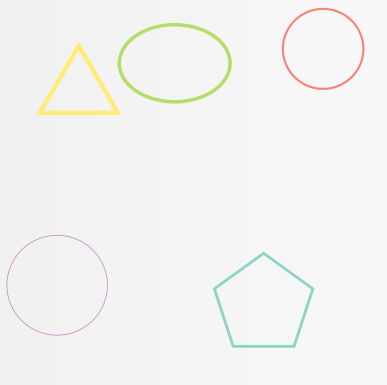[{"shape": "pentagon", "thickness": 2, "radius": 0.67, "center": [0.68, 0.208]}, {"shape": "circle", "thickness": 1.5, "radius": 0.52, "center": [0.834, 0.873]}, {"shape": "oval", "thickness": 2.5, "radius": 0.71, "center": [0.451, 0.836]}, {"shape": "circle", "thickness": 0.5, "radius": 0.65, "center": [0.147, 0.259]}, {"shape": "triangle", "thickness": 3, "radius": 0.58, "center": [0.203, 0.765]}]